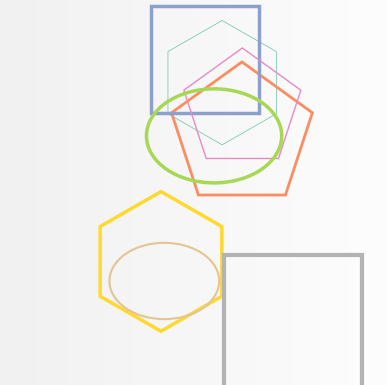[{"shape": "hexagon", "thickness": 0.5, "radius": 0.81, "center": [0.573, 0.785]}, {"shape": "pentagon", "thickness": 2, "radius": 0.96, "center": [0.624, 0.648]}, {"shape": "square", "thickness": 2.5, "radius": 0.7, "center": [0.53, 0.845]}, {"shape": "pentagon", "thickness": 1, "radius": 0.79, "center": [0.625, 0.717]}, {"shape": "oval", "thickness": 2.5, "radius": 0.87, "center": [0.552, 0.647]}, {"shape": "hexagon", "thickness": 2.5, "radius": 0.91, "center": [0.415, 0.321]}, {"shape": "oval", "thickness": 1.5, "radius": 0.71, "center": [0.424, 0.27]}, {"shape": "square", "thickness": 3, "radius": 0.89, "center": [0.756, 0.161]}]